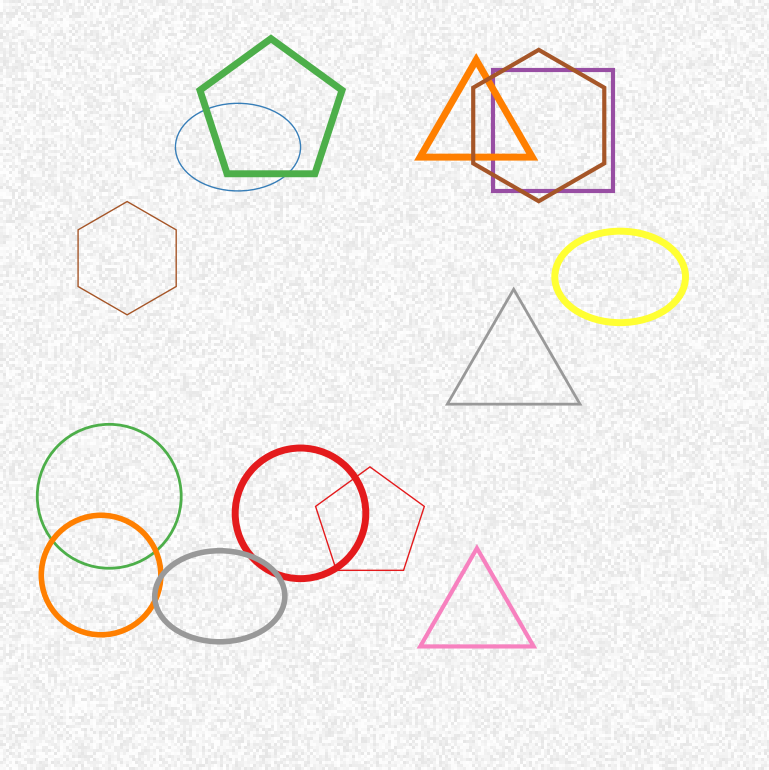[{"shape": "circle", "thickness": 2.5, "radius": 0.42, "center": [0.39, 0.333]}, {"shape": "pentagon", "thickness": 0.5, "radius": 0.37, "center": [0.48, 0.319]}, {"shape": "oval", "thickness": 0.5, "radius": 0.41, "center": [0.309, 0.809]}, {"shape": "pentagon", "thickness": 2.5, "radius": 0.49, "center": [0.352, 0.853]}, {"shape": "circle", "thickness": 1, "radius": 0.47, "center": [0.142, 0.355]}, {"shape": "square", "thickness": 1.5, "radius": 0.39, "center": [0.718, 0.83]}, {"shape": "circle", "thickness": 2, "radius": 0.39, "center": [0.131, 0.253]}, {"shape": "triangle", "thickness": 2.5, "radius": 0.42, "center": [0.618, 0.838]}, {"shape": "oval", "thickness": 2.5, "radius": 0.42, "center": [0.805, 0.64]}, {"shape": "hexagon", "thickness": 1.5, "radius": 0.49, "center": [0.7, 0.837]}, {"shape": "hexagon", "thickness": 0.5, "radius": 0.37, "center": [0.165, 0.665]}, {"shape": "triangle", "thickness": 1.5, "radius": 0.43, "center": [0.619, 0.203]}, {"shape": "triangle", "thickness": 1, "radius": 0.5, "center": [0.667, 0.525]}, {"shape": "oval", "thickness": 2, "radius": 0.42, "center": [0.285, 0.226]}]